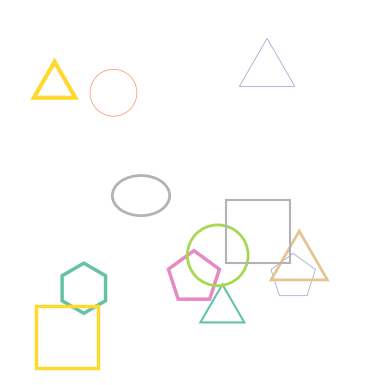[{"shape": "triangle", "thickness": 1.5, "radius": 0.33, "center": [0.578, 0.195]}, {"shape": "hexagon", "thickness": 2.5, "radius": 0.33, "center": [0.218, 0.251]}, {"shape": "circle", "thickness": 0.5, "radius": 0.3, "center": [0.295, 0.759]}, {"shape": "pentagon", "thickness": 0.5, "radius": 0.3, "center": [0.762, 0.281]}, {"shape": "triangle", "thickness": 0.5, "radius": 0.42, "center": [0.694, 0.817]}, {"shape": "pentagon", "thickness": 2.5, "radius": 0.35, "center": [0.504, 0.279]}, {"shape": "circle", "thickness": 2, "radius": 0.39, "center": [0.566, 0.337]}, {"shape": "square", "thickness": 2.5, "radius": 0.4, "center": [0.173, 0.125]}, {"shape": "triangle", "thickness": 3, "radius": 0.31, "center": [0.142, 0.777]}, {"shape": "triangle", "thickness": 2, "radius": 0.42, "center": [0.777, 0.315]}, {"shape": "square", "thickness": 1.5, "radius": 0.41, "center": [0.67, 0.398]}, {"shape": "oval", "thickness": 2, "radius": 0.37, "center": [0.366, 0.492]}]